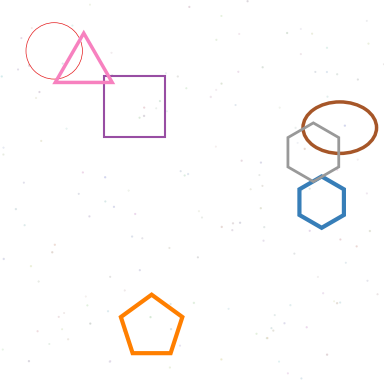[{"shape": "circle", "thickness": 0.5, "radius": 0.37, "center": [0.141, 0.868]}, {"shape": "hexagon", "thickness": 3, "radius": 0.33, "center": [0.836, 0.475]}, {"shape": "square", "thickness": 1.5, "radius": 0.39, "center": [0.35, 0.723]}, {"shape": "pentagon", "thickness": 3, "radius": 0.42, "center": [0.394, 0.151]}, {"shape": "oval", "thickness": 2.5, "radius": 0.48, "center": [0.883, 0.668]}, {"shape": "triangle", "thickness": 2.5, "radius": 0.43, "center": [0.218, 0.829]}, {"shape": "hexagon", "thickness": 2, "radius": 0.38, "center": [0.814, 0.605]}]